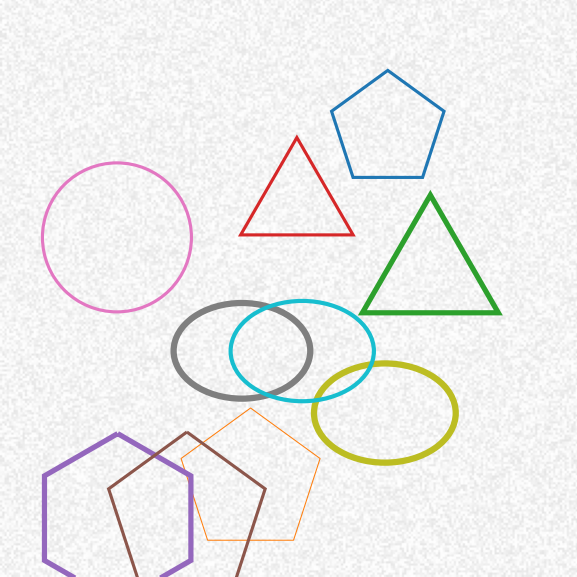[{"shape": "pentagon", "thickness": 1.5, "radius": 0.51, "center": [0.672, 0.775]}, {"shape": "pentagon", "thickness": 0.5, "radius": 0.63, "center": [0.434, 0.166]}, {"shape": "triangle", "thickness": 2.5, "radius": 0.68, "center": [0.745, 0.525]}, {"shape": "triangle", "thickness": 1.5, "radius": 0.56, "center": [0.514, 0.649]}, {"shape": "hexagon", "thickness": 2.5, "radius": 0.73, "center": [0.204, 0.102]}, {"shape": "pentagon", "thickness": 1.5, "radius": 0.71, "center": [0.324, 0.109]}, {"shape": "circle", "thickness": 1.5, "radius": 0.64, "center": [0.202, 0.588]}, {"shape": "oval", "thickness": 3, "radius": 0.59, "center": [0.419, 0.392]}, {"shape": "oval", "thickness": 3, "radius": 0.61, "center": [0.666, 0.284]}, {"shape": "oval", "thickness": 2, "radius": 0.62, "center": [0.523, 0.391]}]